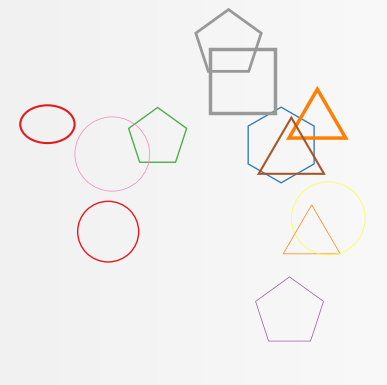[{"shape": "circle", "thickness": 1, "radius": 0.39, "center": [0.279, 0.398]}, {"shape": "oval", "thickness": 1.5, "radius": 0.35, "center": [0.122, 0.677]}, {"shape": "hexagon", "thickness": 1, "radius": 0.49, "center": [0.726, 0.623]}, {"shape": "pentagon", "thickness": 1, "radius": 0.39, "center": [0.407, 0.642]}, {"shape": "pentagon", "thickness": 0.5, "radius": 0.46, "center": [0.747, 0.189]}, {"shape": "triangle", "thickness": 2.5, "radius": 0.42, "center": [0.819, 0.684]}, {"shape": "triangle", "thickness": 0.5, "radius": 0.42, "center": [0.804, 0.383]}, {"shape": "circle", "thickness": 0.5, "radius": 0.47, "center": [0.847, 0.433]}, {"shape": "triangle", "thickness": 1.5, "radius": 0.49, "center": [0.752, 0.597]}, {"shape": "circle", "thickness": 0.5, "radius": 0.48, "center": [0.29, 0.6]}, {"shape": "square", "thickness": 2.5, "radius": 0.42, "center": [0.626, 0.79]}, {"shape": "pentagon", "thickness": 2, "radius": 0.44, "center": [0.59, 0.886]}]